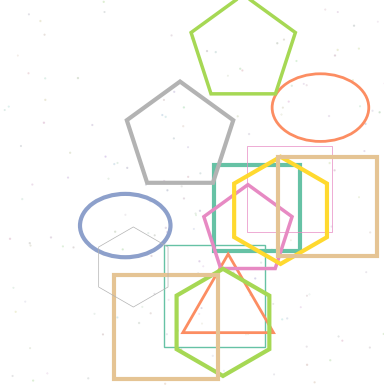[{"shape": "square", "thickness": 1, "radius": 0.66, "center": [0.558, 0.231]}, {"shape": "square", "thickness": 3, "radius": 0.56, "center": [0.667, 0.459]}, {"shape": "oval", "thickness": 2, "radius": 0.63, "center": [0.832, 0.721]}, {"shape": "triangle", "thickness": 2, "radius": 0.68, "center": [0.593, 0.204]}, {"shape": "oval", "thickness": 3, "radius": 0.59, "center": [0.325, 0.414]}, {"shape": "square", "thickness": 0.5, "radius": 0.55, "center": [0.753, 0.509]}, {"shape": "pentagon", "thickness": 2.5, "radius": 0.6, "center": [0.644, 0.4]}, {"shape": "pentagon", "thickness": 2.5, "radius": 0.71, "center": [0.632, 0.871]}, {"shape": "hexagon", "thickness": 3, "radius": 0.7, "center": [0.579, 0.163]}, {"shape": "hexagon", "thickness": 3, "radius": 0.7, "center": [0.729, 0.454]}, {"shape": "square", "thickness": 3, "radius": 0.64, "center": [0.851, 0.463]}, {"shape": "square", "thickness": 3, "radius": 0.68, "center": [0.431, 0.151]}, {"shape": "hexagon", "thickness": 0.5, "radius": 0.52, "center": [0.346, 0.306]}, {"shape": "pentagon", "thickness": 3, "radius": 0.73, "center": [0.468, 0.643]}]